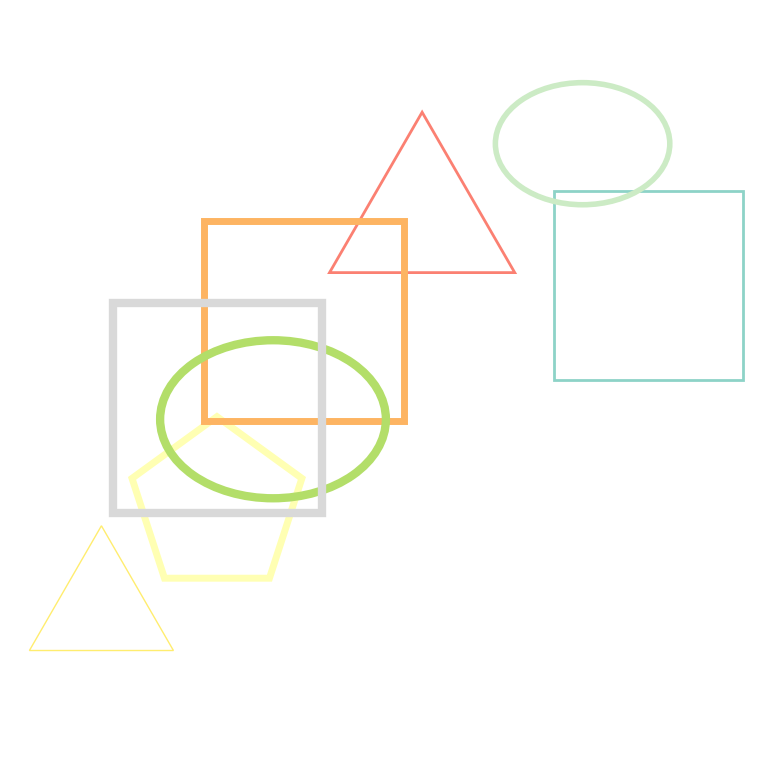[{"shape": "square", "thickness": 1, "radius": 0.61, "center": [0.842, 0.629]}, {"shape": "pentagon", "thickness": 2.5, "radius": 0.58, "center": [0.282, 0.343]}, {"shape": "triangle", "thickness": 1, "radius": 0.69, "center": [0.548, 0.715]}, {"shape": "square", "thickness": 2.5, "radius": 0.65, "center": [0.395, 0.583]}, {"shape": "oval", "thickness": 3, "radius": 0.73, "center": [0.355, 0.456]}, {"shape": "square", "thickness": 3, "radius": 0.68, "center": [0.283, 0.47]}, {"shape": "oval", "thickness": 2, "radius": 0.57, "center": [0.757, 0.813]}, {"shape": "triangle", "thickness": 0.5, "radius": 0.54, "center": [0.132, 0.209]}]